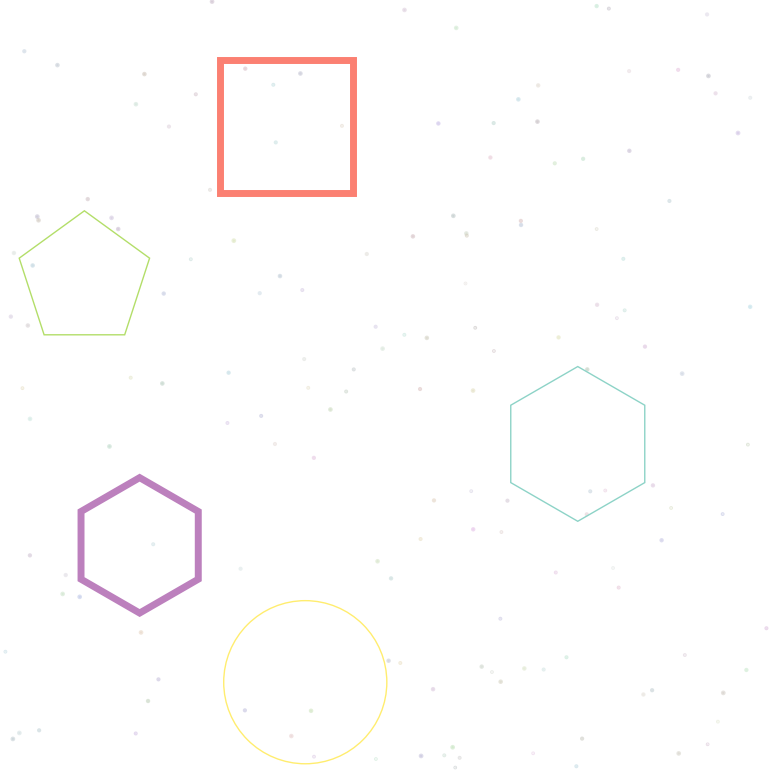[{"shape": "hexagon", "thickness": 0.5, "radius": 0.5, "center": [0.75, 0.423]}, {"shape": "square", "thickness": 2.5, "radius": 0.43, "center": [0.372, 0.836]}, {"shape": "pentagon", "thickness": 0.5, "radius": 0.45, "center": [0.11, 0.637]}, {"shape": "hexagon", "thickness": 2.5, "radius": 0.44, "center": [0.181, 0.292]}, {"shape": "circle", "thickness": 0.5, "radius": 0.53, "center": [0.396, 0.114]}]